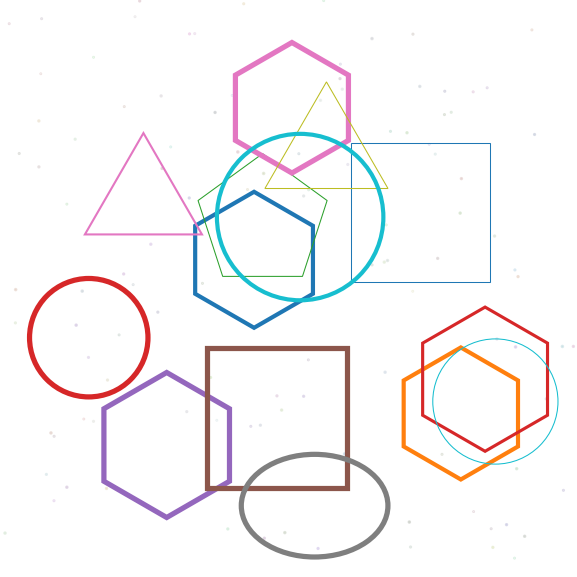[{"shape": "square", "thickness": 0.5, "radius": 0.6, "center": [0.728, 0.631]}, {"shape": "hexagon", "thickness": 2, "radius": 0.59, "center": [0.44, 0.549]}, {"shape": "hexagon", "thickness": 2, "radius": 0.57, "center": [0.798, 0.283]}, {"shape": "pentagon", "thickness": 0.5, "radius": 0.59, "center": [0.455, 0.616]}, {"shape": "hexagon", "thickness": 1.5, "radius": 0.62, "center": [0.84, 0.343]}, {"shape": "circle", "thickness": 2.5, "radius": 0.51, "center": [0.154, 0.414]}, {"shape": "hexagon", "thickness": 2.5, "radius": 0.63, "center": [0.289, 0.229]}, {"shape": "square", "thickness": 2.5, "radius": 0.61, "center": [0.48, 0.275]}, {"shape": "hexagon", "thickness": 2.5, "radius": 0.56, "center": [0.506, 0.813]}, {"shape": "triangle", "thickness": 1, "radius": 0.59, "center": [0.248, 0.652]}, {"shape": "oval", "thickness": 2.5, "radius": 0.63, "center": [0.545, 0.124]}, {"shape": "triangle", "thickness": 0.5, "radius": 0.62, "center": [0.565, 0.734]}, {"shape": "circle", "thickness": 2, "radius": 0.72, "center": [0.52, 0.623]}, {"shape": "circle", "thickness": 0.5, "radius": 0.54, "center": [0.858, 0.304]}]